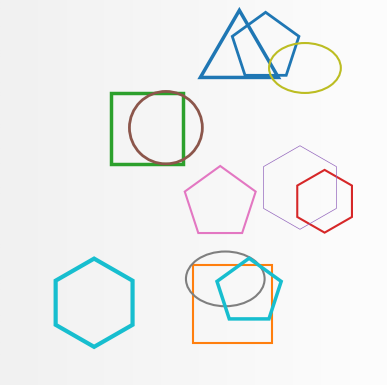[{"shape": "triangle", "thickness": 2.5, "radius": 0.58, "center": [0.618, 0.857]}, {"shape": "pentagon", "thickness": 2, "radius": 0.45, "center": [0.685, 0.878]}, {"shape": "square", "thickness": 1.5, "radius": 0.51, "center": [0.6, 0.211]}, {"shape": "square", "thickness": 2.5, "radius": 0.46, "center": [0.379, 0.666]}, {"shape": "hexagon", "thickness": 1.5, "radius": 0.41, "center": [0.838, 0.477]}, {"shape": "hexagon", "thickness": 0.5, "radius": 0.54, "center": [0.774, 0.513]}, {"shape": "circle", "thickness": 2, "radius": 0.47, "center": [0.428, 0.668]}, {"shape": "pentagon", "thickness": 1.5, "radius": 0.48, "center": [0.568, 0.473]}, {"shape": "oval", "thickness": 1.5, "radius": 0.51, "center": [0.581, 0.276]}, {"shape": "oval", "thickness": 1.5, "radius": 0.46, "center": [0.787, 0.823]}, {"shape": "pentagon", "thickness": 2.5, "radius": 0.44, "center": [0.643, 0.242]}, {"shape": "hexagon", "thickness": 3, "radius": 0.57, "center": [0.243, 0.214]}]